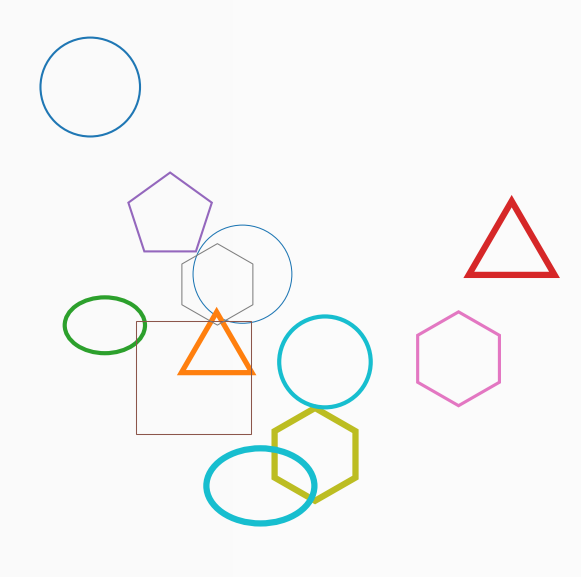[{"shape": "circle", "thickness": 1, "radius": 0.43, "center": [0.155, 0.848]}, {"shape": "circle", "thickness": 0.5, "radius": 0.43, "center": [0.417, 0.524]}, {"shape": "triangle", "thickness": 2.5, "radius": 0.35, "center": [0.373, 0.389]}, {"shape": "oval", "thickness": 2, "radius": 0.35, "center": [0.18, 0.436]}, {"shape": "triangle", "thickness": 3, "radius": 0.43, "center": [0.88, 0.566]}, {"shape": "pentagon", "thickness": 1, "radius": 0.38, "center": [0.293, 0.625]}, {"shape": "square", "thickness": 0.5, "radius": 0.49, "center": [0.333, 0.346]}, {"shape": "hexagon", "thickness": 1.5, "radius": 0.41, "center": [0.789, 0.378]}, {"shape": "hexagon", "thickness": 0.5, "radius": 0.35, "center": [0.374, 0.507]}, {"shape": "hexagon", "thickness": 3, "radius": 0.4, "center": [0.542, 0.212]}, {"shape": "oval", "thickness": 3, "radius": 0.46, "center": [0.448, 0.158]}, {"shape": "circle", "thickness": 2, "radius": 0.39, "center": [0.559, 0.372]}]